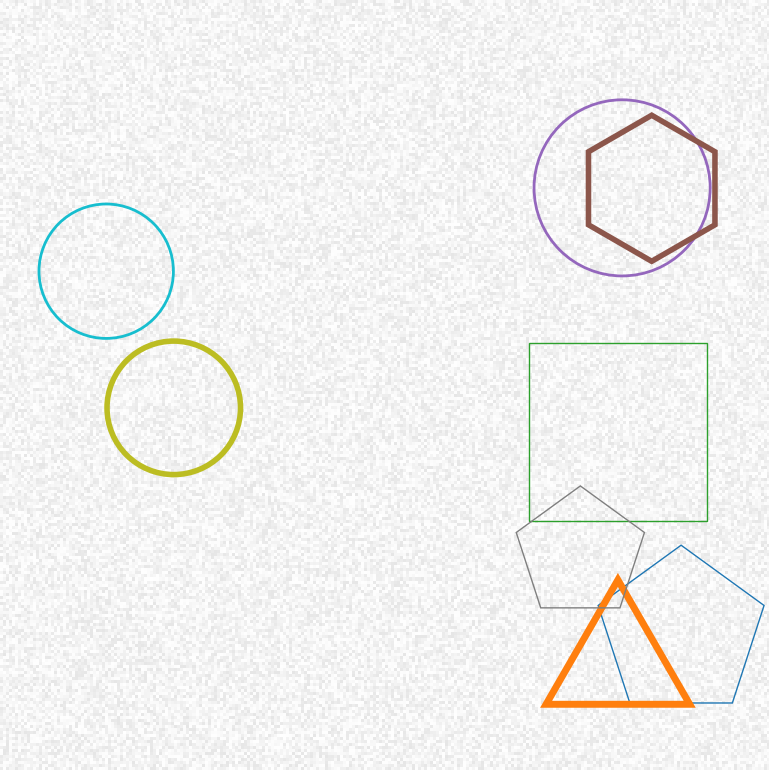[{"shape": "pentagon", "thickness": 0.5, "radius": 0.57, "center": [0.885, 0.179]}, {"shape": "triangle", "thickness": 2.5, "radius": 0.54, "center": [0.802, 0.139]}, {"shape": "square", "thickness": 0.5, "radius": 0.58, "center": [0.803, 0.439]}, {"shape": "circle", "thickness": 1, "radius": 0.57, "center": [0.808, 0.756]}, {"shape": "hexagon", "thickness": 2, "radius": 0.47, "center": [0.846, 0.755]}, {"shape": "pentagon", "thickness": 0.5, "radius": 0.44, "center": [0.754, 0.281]}, {"shape": "circle", "thickness": 2, "radius": 0.43, "center": [0.226, 0.47]}, {"shape": "circle", "thickness": 1, "radius": 0.44, "center": [0.138, 0.648]}]